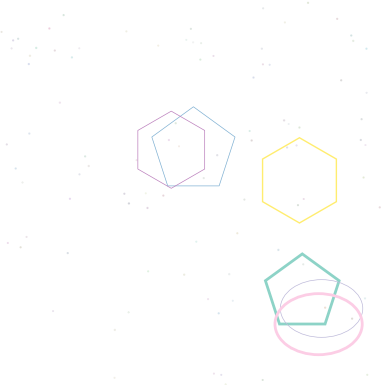[{"shape": "pentagon", "thickness": 2, "radius": 0.5, "center": [0.785, 0.24]}, {"shape": "oval", "thickness": 0.5, "radius": 0.54, "center": [0.835, 0.199]}, {"shape": "pentagon", "thickness": 0.5, "radius": 0.57, "center": [0.502, 0.609]}, {"shape": "oval", "thickness": 2, "radius": 0.57, "center": [0.828, 0.158]}, {"shape": "hexagon", "thickness": 0.5, "radius": 0.5, "center": [0.445, 0.611]}, {"shape": "hexagon", "thickness": 1, "radius": 0.55, "center": [0.778, 0.532]}]